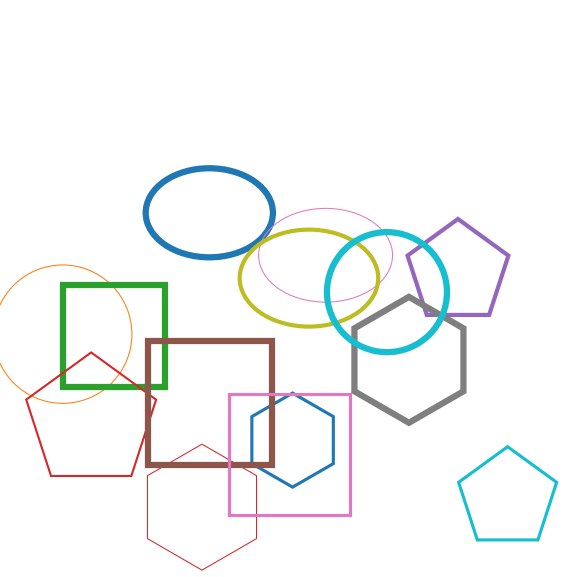[{"shape": "hexagon", "thickness": 1.5, "radius": 0.41, "center": [0.507, 0.237]}, {"shape": "oval", "thickness": 3, "radius": 0.55, "center": [0.362, 0.631]}, {"shape": "circle", "thickness": 0.5, "radius": 0.6, "center": [0.109, 0.421]}, {"shape": "square", "thickness": 3, "radius": 0.44, "center": [0.197, 0.417]}, {"shape": "hexagon", "thickness": 0.5, "radius": 0.55, "center": [0.35, 0.121]}, {"shape": "pentagon", "thickness": 1, "radius": 0.59, "center": [0.158, 0.271]}, {"shape": "pentagon", "thickness": 2, "radius": 0.46, "center": [0.793, 0.528]}, {"shape": "square", "thickness": 3, "radius": 0.54, "center": [0.363, 0.3]}, {"shape": "square", "thickness": 1.5, "radius": 0.53, "center": [0.502, 0.212]}, {"shape": "oval", "thickness": 0.5, "radius": 0.58, "center": [0.564, 0.557]}, {"shape": "hexagon", "thickness": 3, "radius": 0.54, "center": [0.708, 0.376]}, {"shape": "oval", "thickness": 2, "radius": 0.6, "center": [0.535, 0.518]}, {"shape": "pentagon", "thickness": 1.5, "radius": 0.45, "center": [0.879, 0.136]}, {"shape": "circle", "thickness": 3, "radius": 0.52, "center": [0.67, 0.493]}]